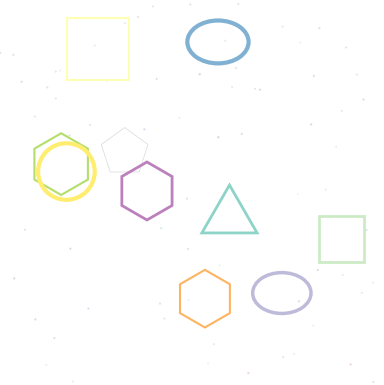[{"shape": "triangle", "thickness": 2, "radius": 0.41, "center": [0.596, 0.436]}, {"shape": "square", "thickness": 1.5, "radius": 0.4, "center": [0.254, 0.872]}, {"shape": "oval", "thickness": 2.5, "radius": 0.38, "center": [0.732, 0.239]}, {"shape": "oval", "thickness": 3, "radius": 0.4, "center": [0.566, 0.891]}, {"shape": "hexagon", "thickness": 1.5, "radius": 0.37, "center": [0.532, 0.224]}, {"shape": "hexagon", "thickness": 1.5, "radius": 0.4, "center": [0.159, 0.574]}, {"shape": "pentagon", "thickness": 0.5, "radius": 0.32, "center": [0.324, 0.605]}, {"shape": "hexagon", "thickness": 2, "radius": 0.38, "center": [0.382, 0.504]}, {"shape": "square", "thickness": 2, "radius": 0.29, "center": [0.887, 0.38]}, {"shape": "circle", "thickness": 3, "radius": 0.37, "center": [0.173, 0.554]}]